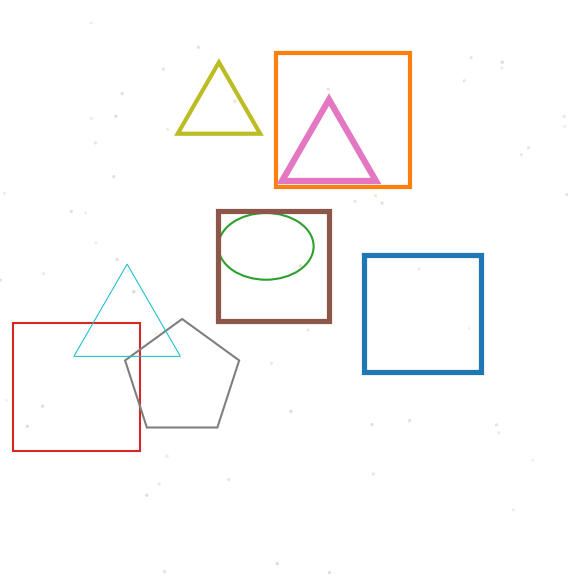[{"shape": "square", "thickness": 2.5, "radius": 0.51, "center": [0.732, 0.456]}, {"shape": "square", "thickness": 2, "radius": 0.58, "center": [0.594, 0.792]}, {"shape": "oval", "thickness": 1, "radius": 0.41, "center": [0.461, 0.573]}, {"shape": "square", "thickness": 1, "radius": 0.55, "center": [0.133, 0.329]}, {"shape": "square", "thickness": 2.5, "radius": 0.48, "center": [0.474, 0.539]}, {"shape": "triangle", "thickness": 3, "radius": 0.47, "center": [0.57, 0.733]}, {"shape": "pentagon", "thickness": 1, "radius": 0.52, "center": [0.315, 0.343]}, {"shape": "triangle", "thickness": 2, "radius": 0.41, "center": [0.379, 0.809]}, {"shape": "triangle", "thickness": 0.5, "radius": 0.53, "center": [0.22, 0.435]}]